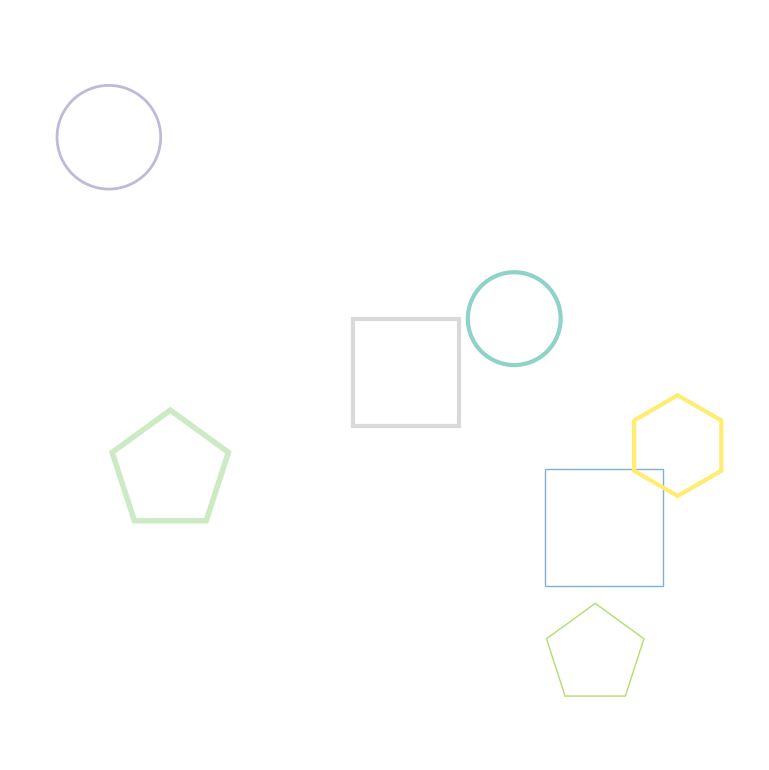[{"shape": "circle", "thickness": 1.5, "radius": 0.3, "center": [0.668, 0.586]}, {"shape": "circle", "thickness": 1, "radius": 0.34, "center": [0.141, 0.822]}, {"shape": "square", "thickness": 0.5, "radius": 0.38, "center": [0.784, 0.315]}, {"shape": "pentagon", "thickness": 0.5, "radius": 0.33, "center": [0.773, 0.15]}, {"shape": "square", "thickness": 1.5, "radius": 0.34, "center": [0.527, 0.516]}, {"shape": "pentagon", "thickness": 2, "radius": 0.4, "center": [0.221, 0.388]}, {"shape": "hexagon", "thickness": 1.5, "radius": 0.33, "center": [0.88, 0.421]}]